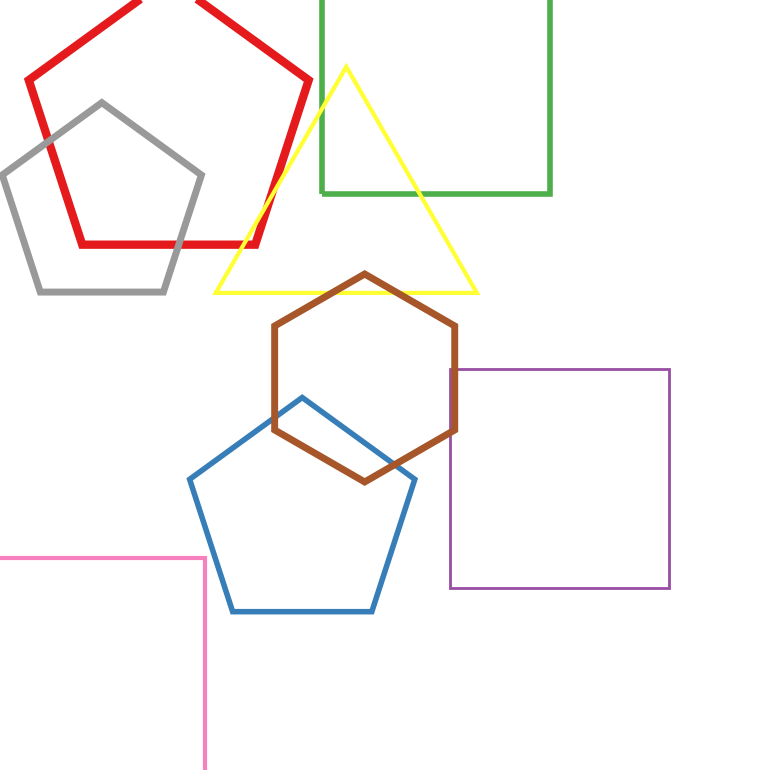[{"shape": "pentagon", "thickness": 3, "radius": 0.96, "center": [0.219, 0.837]}, {"shape": "pentagon", "thickness": 2, "radius": 0.77, "center": [0.393, 0.33]}, {"shape": "square", "thickness": 2, "radius": 0.74, "center": [0.566, 0.896]}, {"shape": "square", "thickness": 1, "radius": 0.71, "center": [0.726, 0.378]}, {"shape": "triangle", "thickness": 1.5, "radius": 0.98, "center": [0.45, 0.717]}, {"shape": "hexagon", "thickness": 2.5, "radius": 0.68, "center": [0.474, 0.509]}, {"shape": "square", "thickness": 1.5, "radius": 0.79, "center": [0.109, 0.118]}, {"shape": "pentagon", "thickness": 2.5, "radius": 0.68, "center": [0.132, 0.731]}]